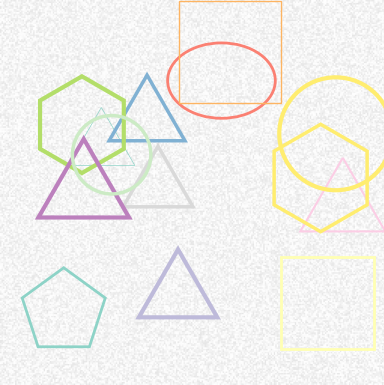[{"shape": "pentagon", "thickness": 2, "radius": 0.57, "center": [0.166, 0.191]}, {"shape": "triangle", "thickness": 0.5, "radius": 0.5, "center": [0.263, 0.62]}, {"shape": "square", "thickness": 2, "radius": 0.6, "center": [0.85, 0.213]}, {"shape": "triangle", "thickness": 3, "radius": 0.59, "center": [0.462, 0.235]}, {"shape": "oval", "thickness": 2, "radius": 0.7, "center": [0.575, 0.791]}, {"shape": "triangle", "thickness": 2.5, "radius": 0.57, "center": [0.382, 0.691]}, {"shape": "square", "thickness": 1, "radius": 0.67, "center": [0.597, 0.864]}, {"shape": "hexagon", "thickness": 3, "radius": 0.63, "center": [0.213, 0.676]}, {"shape": "triangle", "thickness": 1.5, "radius": 0.64, "center": [0.89, 0.463]}, {"shape": "triangle", "thickness": 2.5, "radius": 0.52, "center": [0.41, 0.515]}, {"shape": "triangle", "thickness": 3, "radius": 0.68, "center": [0.217, 0.503]}, {"shape": "circle", "thickness": 2.5, "radius": 0.51, "center": [0.29, 0.598]}, {"shape": "circle", "thickness": 3, "radius": 0.73, "center": [0.872, 0.653]}, {"shape": "hexagon", "thickness": 2.5, "radius": 0.7, "center": [0.833, 0.538]}]